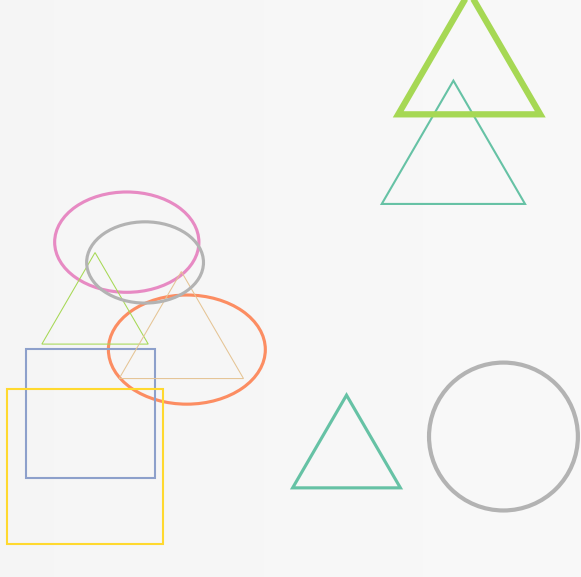[{"shape": "triangle", "thickness": 1.5, "radius": 0.54, "center": [0.596, 0.208]}, {"shape": "triangle", "thickness": 1, "radius": 0.71, "center": [0.78, 0.717]}, {"shape": "oval", "thickness": 1.5, "radius": 0.67, "center": [0.321, 0.394]}, {"shape": "square", "thickness": 1, "radius": 0.56, "center": [0.156, 0.283]}, {"shape": "oval", "thickness": 1.5, "radius": 0.62, "center": [0.218, 0.58]}, {"shape": "triangle", "thickness": 0.5, "radius": 0.53, "center": [0.164, 0.456]}, {"shape": "triangle", "thickness": 3, "radius": 0.71, "center": [0.807, 0.872]}, {"shape": "square", "thickness": 1, "radius": 0.67, "center": [0.146, 0.192]}, {"shape": "triangle", "thickness": 0.5, "radius": 0.62, "center": [0.312, 0.405]}, {"shape": "oval", "thickness": 1.5, "radius": 0.5, "center": [0.25, 0.545]}, {"shape": "circle", "thickness": 2, "radius": 0.64, "center": [0.866, 0.243]}]